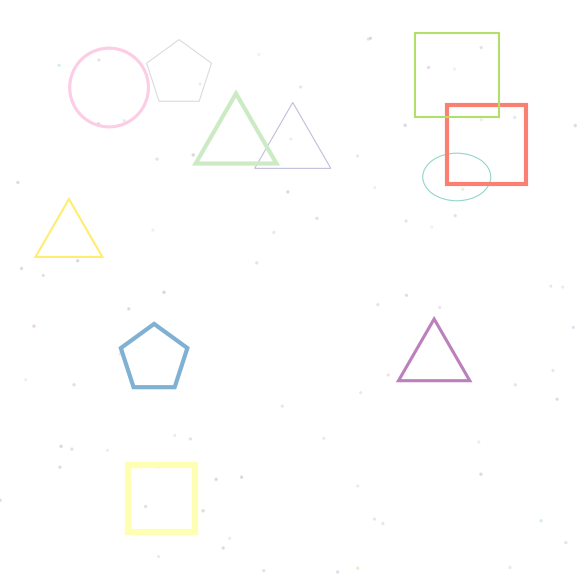[{"shape": "oval", "thickness": 0.5, "radius": 0.29, "center": [0.791, 0.693]}, {"shape": "square", "thickness": 3, "radius": 0.29, "center": [0.28, 0.136]}, {"shape": "triangle", "thickness": 0.5, "radius": 0.38, "center": [0.507, 0.746]}, {"shape": "square", "thickness": 2, "radius": 0.34, "center": [0.843, 0.749]}, {"shape": "pentagon", "thickness": 2, "radius": 0.3, "center": [0.267, 0.378]}, {"shape": "square", "thickness": 1, "radius": 0.36, "center": [0.791, 0.869]}, {"shape": "circle", "thickness": 1.5, "radius": 0.34, "center": [0.189, 0.848]}, {"shape": "pentagon", "thickness": 0.5, "radius": 0.3, "center": [0.31, 0.872]}, {"shape": "triangle", "thickness": 1.5, "radius": 0.36, "center": [0.752, 0.376]}, {"shape": "triangle", "thickness": 2, "radius": 0.4, "center": [0.409, 0.756]}, {"shape": "triangle", "thickness": 1, "radius": 0.33, "center": [0.119, 0.588]}]